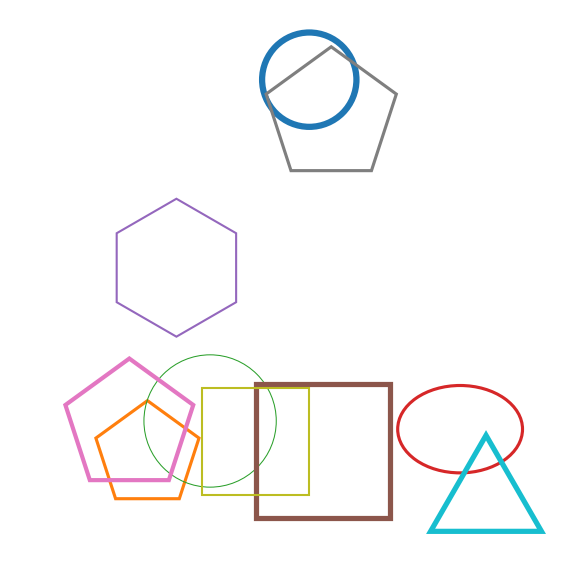[{"shape": "circle", "thickness": 3, "radius": 0.41, "center": [0.536, 0.861]}, {"shape": "pentagon", "thickness": 1.5, "radius": 0.47, "center": [0.255, 0.212]}, {"shape": "circle", "thickness": 0.5, "radius": 0.57, "center": [0.364, 0.27]}, {"shape": "oval", "thickness": 1.5, "radius": 0.54, "center": [0.797, 0.256]}, {"shape": "hexagon", "thickness": 1, "radius": 0.6, "center": [0.305, 0.536]}, {"shape": "square", "thickness": 2.5, "radius": 0.58, "center": [0.56, 0.219]}, {"shape": "pentagon", "thickness": 2, "radius": 0.58, "center": [0.224, 0.262]}, {"shape": "pentagon", "thickness": 1.5, "radius": 0.59, "center": [0.574, 0.8]}, {"shape": "square", "thickness": 1, "radius": 0.46, "center": [0.442, 0.235]}, {"shape": "triangle", "thickness": 2.5, "radius": 0.55, "center": [0.842, 0.134]}]